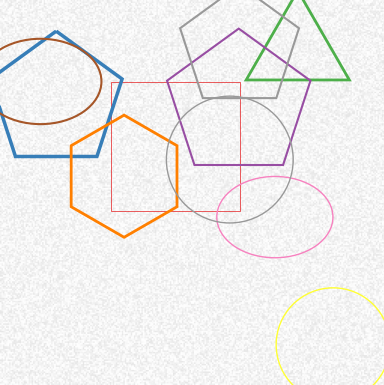[{"shape": "square", "thickness": 0.5, "radius": 0.84, "center": [0.457, 0.62]}, {"shape": "pentagon", "thickness": 2.5, "radius": 0.9, "center": [0.146, 0.739]}, {"shape": "triangle", "thickness": 2, "radius": 0.77, "center": [0.773, 0.87]}, {"shape": "pentagon", "thickness": 1.5, "radius": 0.98, "center": [0.62, 0.73]}, {"shape": "hexagon", "thickness": 2, "radius": 0.79, "center": [0.322, 0.542]}, {"shape": "circle", "thickness": 1, "radius": 0.74, "center": [0.865, 0.105]}, {"shape": "oval", "thickness": 1.5, "radius": 0.79, "center": [0.105, 0.788]}, {"shape": "oval", "thickness": 1, "radius": 0.75, "center": [0.714, 0.436]}, {"shape": "pentagon", "thickness": 1.5, "radius": 0.81, "center": [0.622, 0.877]}, {"shape": "circle", "thickness": 1, "radius": 0.82, "center": [0.597, 0.586]}]